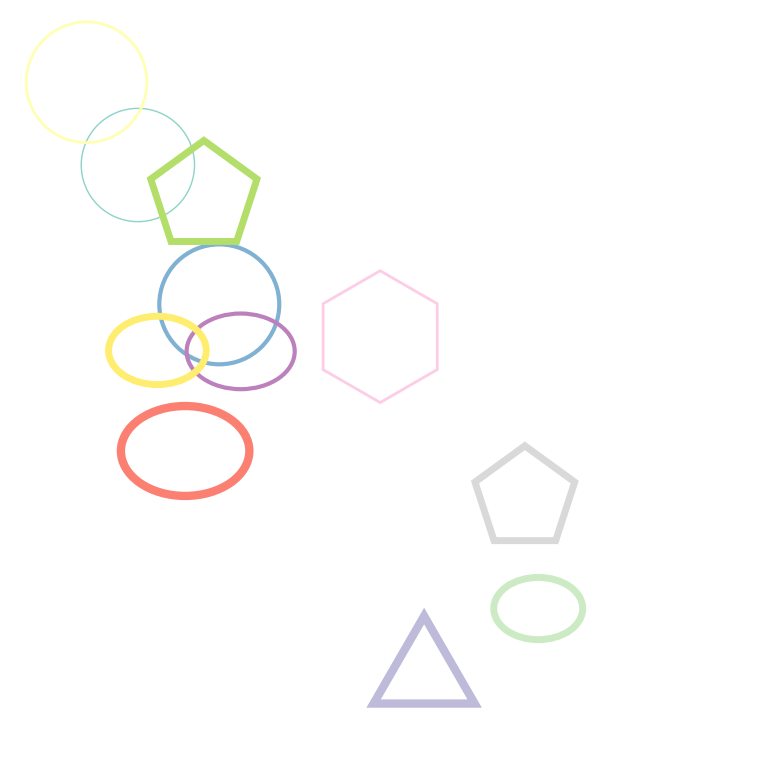[{"shape": "circle", "thickness": 0.5, "radius": 0.37, "center": [0.179, 0.786]}, {"shape": "circle", "thickness": 1, "radius": 0.39, "center": [0.112, 0.893]}, {"shape": "triangle", "thickness": 3, "radius": 0.38, "center": [0.551, 0.124]}, {"shape": "oval", "thickness": 3, "radius": 0.42, "center": [0.24, 0.414]}, {"shape": "circle", "thickness": 1.5, "radius": 0.39, "center": [0.285, 0.605]}, {"shape": "pentagon", "thickness": 2.5, "radius": 0.36, "center": [0.265, 0.745]}, {"shape": "hexagon", "thickness": 1, "radius": 0.43, "center": [0.494, 0.563]}, {"shape": "pentagon", "thickness": 2.5, "radius": 0.34, "center": [0.682, 0.353]}, {"shape": "oval", "thickness": 1.5, "radius": 0.35, "center": [0.313, 0.544]}, {"shape": "oval", "thickness": 2.5, "radius": 0.29, "center": [0.699, 0.21]}, {"shape": "oval", "thickness": 2.5, "radius": 0.32, "center": [0.204, 0.545]}]